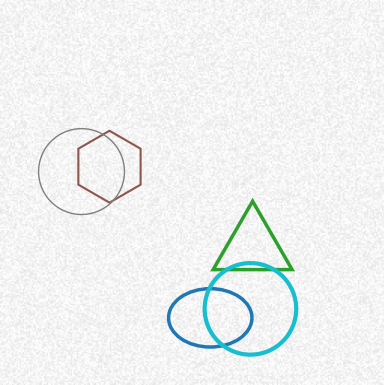[{"shape": "oval", "thickness": 2.5, "radius": 0.54, "center": [0.546, 0.174]}, {"shape": "triangle", "thickness": 2.5, "radius": 0.59, "center": [0.656, 0.359]}, {"shape": "hexagon", "thickness": 1.5, "radius": 0.47, "center": [0.284, 0.567]}, {"shape": "circle", "thickness": 1, "radius": 0.56, "center": [0.212, 0.554]}, {"shape": "circle", "thickness": 3, "radius": 0.59, "center": [0.65, 0.198]}]